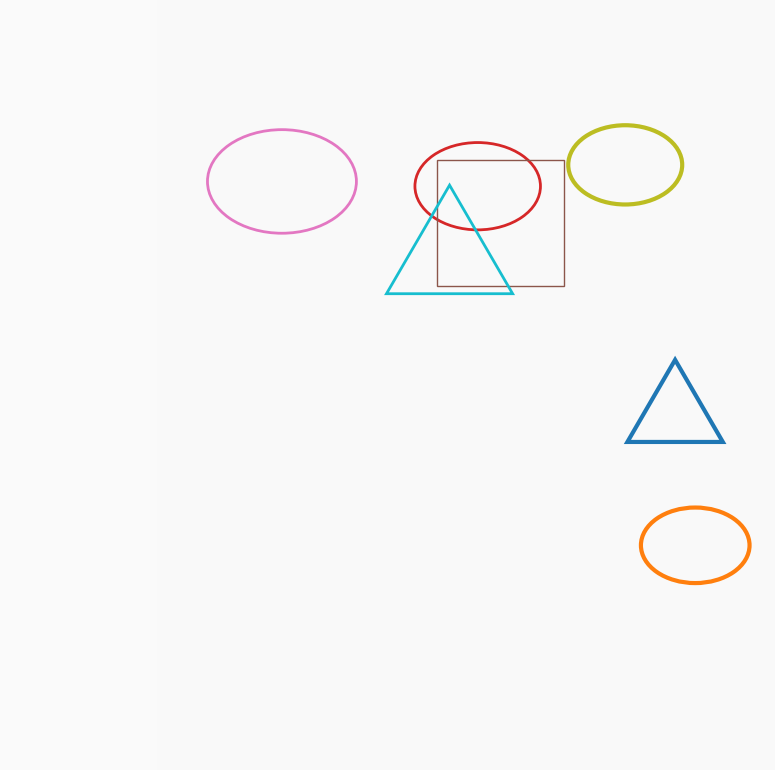[{"shape": "triangle", "thickness": 1.5, "radius": 0.36, "center": [0.871, 0.462]}, {"shape": "oval", "thickness": 1.5, "radius": 0.35, "center": [0.897, 0.292]}, {"shape": "oval", "thickness": 1, "radius": 0.4, "center": [0.616, 0.758]}, {"shape": "square", "thickness": 0.5, "radius": 0.41, "center": [0.645, 0.71]}, {"shape": "oval", "thickness": 1, "radius": 0.48, "center": [0.364, 0.764]}, {"shape": "oval", "thickness": 1.5, "radius": 0.37, "center": [0.807, 0.786]}, {"shape": "triangle", "thickness": 1, "radius": 0.47, "center": [0.58, 0.666]}]